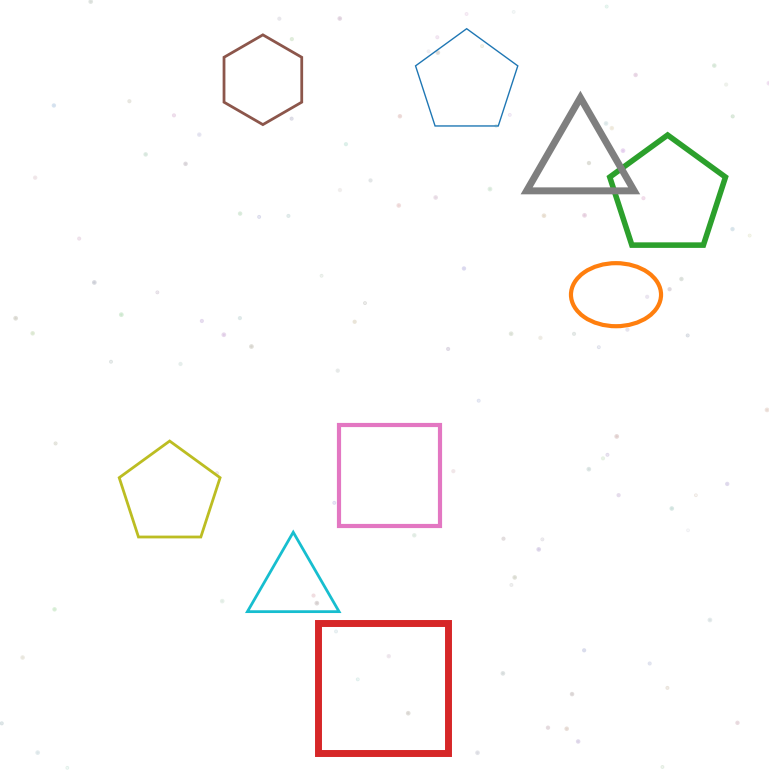[{"shape": "pentagon", "thickness": 0.5, "radius": 0.35, "center": [0.606, 0.893]}, {"shape": "oval", "thickness": 1.5, "radius": 0.29, "center": [0.8, 0.617]}, {"shape": "pentagon", "thickness": 2, "radius": 0.4, "center": [0.867, 0.746]}, {"shape": "square", "thickness": 2.5, "radius": 0.42, "center": [0.497, 0.106]}, {"shape": "hexagon", "thickness": 1, "radius": 0.29, "center": [0.341, 0.896]}, {"shape": "square", "thickness": 1.5, "radius": 0.33, "center": [0.506, 0.383]}, {"shape": "triangle", "thickness": 2.5, "radius": 0.4, "center": [0.754, 0.792]}, {"shape": "pentagon", "thickness": 1, "radius": 0.34, "center": [0.22, 0.358]}, {"shape": "triangle", "thickness": 1, "radius": 0.34, "center": [0.381, 0.24]}]